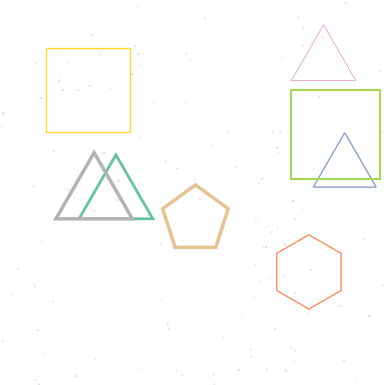[{"shape": "triangle", "thickness": 2, "radius": 0.55, "center": [0.301, 0.487]}, {"shape": "hexagon", "thickness": 1, "radius": 0.48, "center": [0.802, 0.294]}, {"shape": "triangle", "thickness": 1, "radius": 0.47, "center": [0.895, 0.561]}, {"shape": "triangle", "thickness": 0.5, "radius": 0.48, "center": [0.84, 0.839]}, {"shape": "square", "thickness": 1.5, "radius": 0.58, "center": [0.872, 0.65]}, {"shape": "square", "thickness": 1, "radius": 0.55, "center": [0.229, 0.765]}, {"shape": "pentagon", "thickness": 2.5, "radius": 0.45, "center": [0.508, 0.43]}, {"shape": "triangle", "thickness": 2.5, "radius": 0.57, "center": [0.244, 0.489]}]